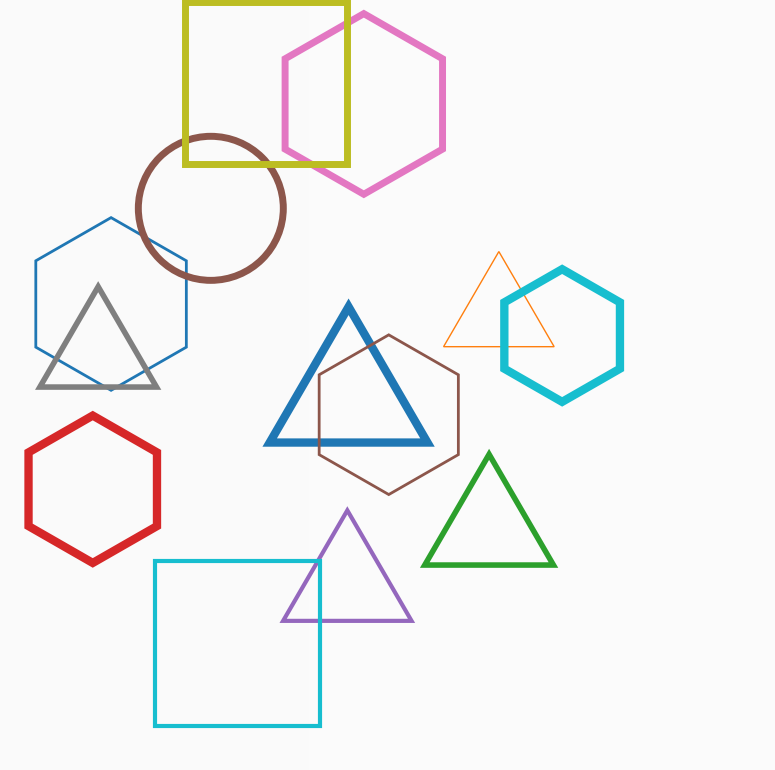[{"shape": "triangle", "thickness": 3, "radius": 0.59, "center": [0.45, 0.484]}, {"shape": "hexagon", "thickness": 1, "radius": 0.56, "center": [0.143, 0.605]}, {"shape": "triangle", "thickness": 0.5, "radius": 0.41, "center": [0.644, 0.591]}, {"shape": "triangle", "thickness": 2, "radius": 0.48, "center": [0.631, 0.314]}, {"shape": "hexagon", "thickness": 3, "radius": 0.48, "center": [0.12, 0.365]}, {"shape": "triangle", "thickness": 1.5, "radius": 0.48, "center": [0.448, 0.242]}, {"shape": "hexagon", "thickness": 1, "radius": 0.52, "center": [0.502, 0.461]}, {"shape": "circle", "thickness": 2.5, "radius": 0.47, "center": [0.272, 0.729]}, {"shape": "hexagon", "thickness": 2.5, "radius": 0.59, "center": [0.469, 0.865]}, {"shape": "triangle", "thickness": 2, "radius": 0.43, "center": [0.127, 0.541]}, {"shape": "square", "thickness": 2.5, "radius": 0.52, "center": [0.343, 0.892]}, {"shape": "square", "thickness": 1.5, "radius": 0.53, "center": [0.306, 0.164]}, {"shape": "hexagon", "thickness": 3, "radius": 0.43, "center": [0.725, 0.564]}]